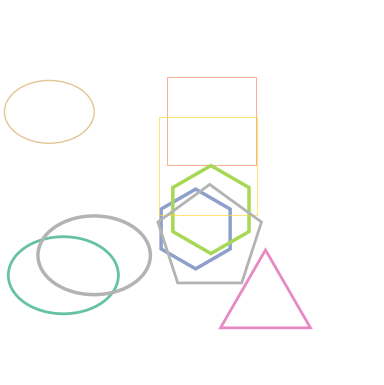[{"shape": "oval", "thickness": 2, "radius": 0.71, "center": [0.165, 0.285]}, {"shape": "square", "thickness": 0.5, "radius": 0.58, "center": [0.55, 0.686]}, {"shape": "hexagon", "thickness": 2.5, "radius": 0.52, "center": [0.508, 0.405]}, {"shape": "triangle", "thickness": 2, "radius": 0.67, "center": [0.69, 0.216]}, {"shape": "hexagon", "thickness": 2.5, "radius": 0.57, "center": [0.548, 0.456]}, {"shape": "square", "thickness": 0.5, "radius": 0.64, "center": [0.541, 0.568]}, {"shape": "oval", "thickness": 1, "radius": 0.58, "center": [0.128, 0.71]}, {"shape": "pentagon", "thickness": 2, "radius": 0.71, "center": [0.545, 0.38]}, {"shape": "oval", "thickness": 2.5, "radius": 0.73, "center": [0.245, 0.337]}]